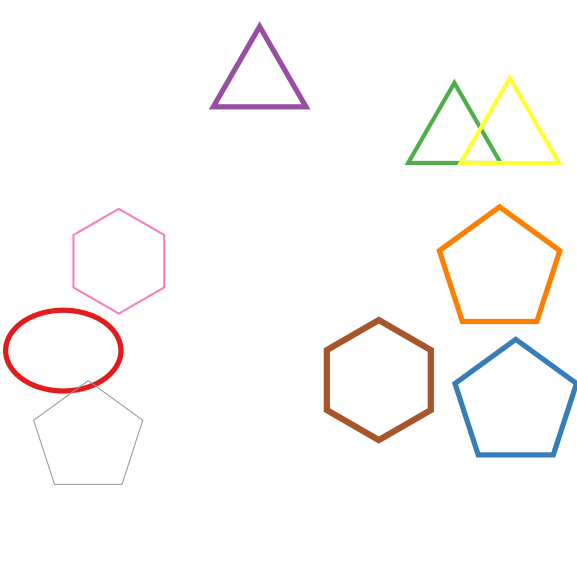[{"shape": "oval", "thickness": 2.5, "radius": 0.5, "center": [0.11, 0.392]}, {"shape": "pentagon", "thickness": 2.5, "radius": 0.55, "center": [0.893, 0.301]}, {"shape": "triangle", "thickness": 2, "radius": 0.46, "center": [0.787, 0.763]}, {"shape": "triangle", "thickness": 2.5, "radius": 0.46, "center": [0.45, 0.861]}, {"shape": "pentagon", "thickness": 2.5, "radius": 0.55, "center": [0.865, 0.531]}, {"shape": "triangle", "thickness": 2, "radius": 0.49, "center": [0.883, 0.766]}, {"shape": "hexagon", "thickness": 3, "radius": 0.52, "center": [0.656, 0.341]}, {"shape": "hexagon", "thickness": 1, "radius": 0.45, "center": [0.206, 0.547]}, {"shape": "pentagon", "thickness": 0.5, "radius": 0.5, "center": [0.153, 0.241]}]